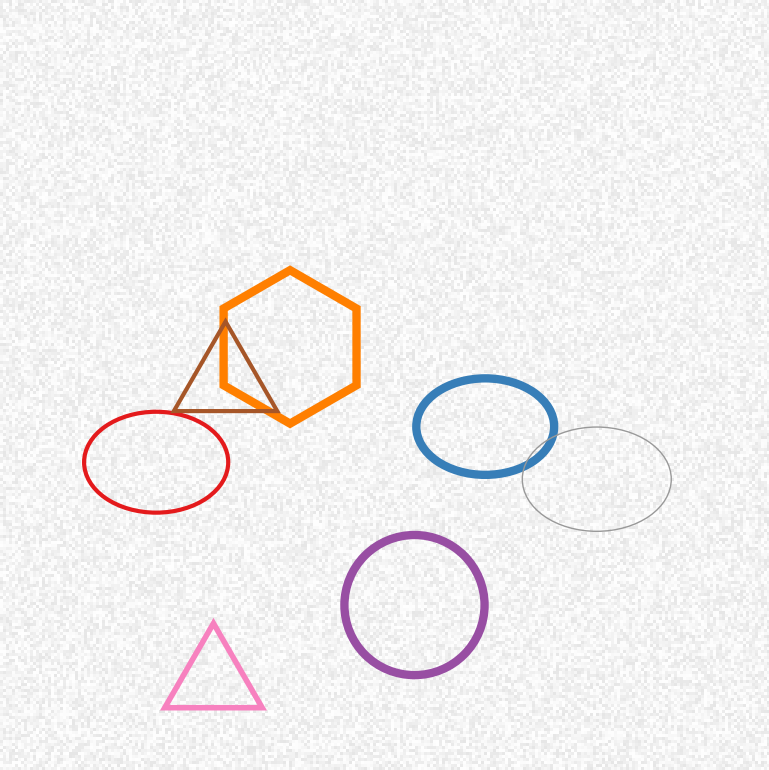[{"shape": "oval", "thickness": 1.5, "radius": 0.47, "center": [0.203, 0.4]}, {"shape": "oval", "thickness": 3, "radius": 0.45, "center": [0.63, 0.446]}, {"shape": "circle", "thickness": 3, "radius": 0.45, "center": [0.538, 0.214]}, {"shape": "hexagon", "thickness": 3, "radius": 0.5, "center": [0.377, 0.549]}, {"shape": "triangle", "thickness": 1.5, "radius": 0.39, "center": [0.293, 0.505]}, {"shape": "triangle", "thickness": 2, "radius": 0.37, "center": [0.277, 0.117]}, {"shape": "oval", "thickness": 0.5, "radius": 0.48, "center": [0.775, 0.378]}]